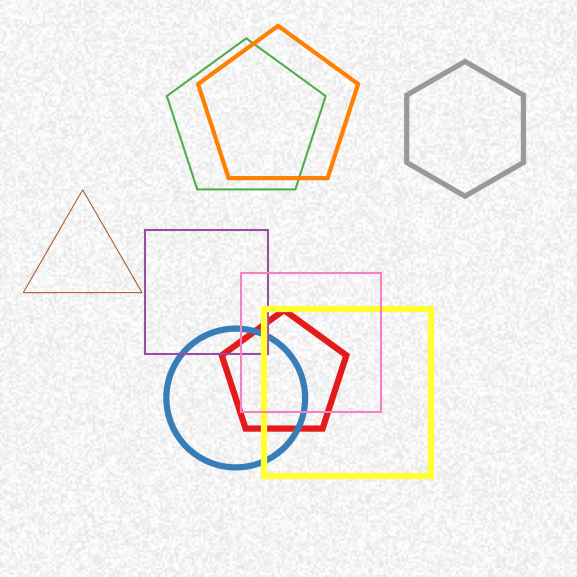[{"shape": "pentagon", "thickness": 3, "radius": 0.57, "center": [0.492, 0.349]}, {"shape": "circle", "thickness": 3, "radius": 0.6, "center": [0.408, 0.31]}, {"shape": "pentagon", "thickness": 1, "radius": 0.72, "center": [0.426, 0.788]}, {"shape": "square", "thickness": 1, "radius": 0.53, "center": [0.357, 0.493]}, {"shape": "pentagon", "thickness": 2, "radius": 0.73, "center": [0.482, 0.809]}, {"shape": "square", "thickness": 3, "radius": 0.72, "center": [0.602, 0.319]}, {"shape": "triangle", "thickness": 0.5, "radius": 0.59, "center": [0.143, 0.552]}, {"shape": "square", "thickness": 1, "radius": 0.61, "center": [0.538, 0.406]}, {"shape": "hexagon", "thickness": 2.5, "radius": 0.58, "center": [0.805, 0.776]}]